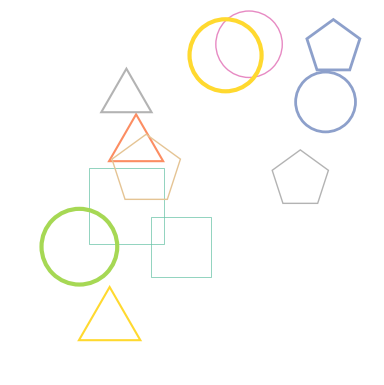[{"shape": "square", "thickness": 0.5, "radius": 0.39, "center": [0.469, 0.358]}, {"shape": "square", "thickness": 0.5, "radius": 0.49, "center": [0.328, 0.465]}, {"shape": "triangle", "thickness": 1.5, "radius": 0.41, "center": [0.354, 0.622]}, {"shape": "pentagon", "thickness": 2, "radius": 0.36, "center": [0.866, 0.877]}, {"shape": "circle", "thickness": 2, "radius": 0.39, "center": [0.846, 0.735]}, {"shape": "circle", "thickness": 1, "radius": 0.43, "center": [0.647, 0.885]}, {"shape": "circle", "thickness": 3, "radius": 0.49, "center": [0.206, 0.359]}, {"shape": "circle", "thickness": 3, "radius": 0.47, "center": [0.586, 0.856]}, {"shape": "triangle", "thickness": 1.5, "radius": 0.46, "center": [0.285, 0.162]}, {"shape": "pentagon", "thickness": 1, "radius": 0.47, "center": [0.38, 0.558]}, {"shape": "pentagon", "thickness": 1, "radius": 0.38, "center": [0.78, 0.534]}, {"shape": "triangle", "thickness": 1.5, "radius": 0.38, "center": [0.328, 0.746]}]